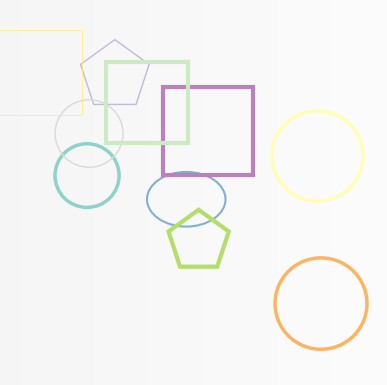[{"shape": "circle", "thickness": 2.5, "radius": 0.41, "center": [0.225, 0.544]}, {"shape": "circle", "thickness": 2.5, "radius": 0.59, "center": [0.819, 0.595]}, {"shape": "pentagon", "thickness": 1, "radius": 0.46, "center": [0.296, 0.804]}, {"shape": "oval", "thickness": 1.5, "radius": 0.51, "center": [0.481, 0.482]}, {"shape": "circle", "thickness": 2.5, "radius": 0.59, "center": [0.828, 0.212]}, {"shape": "pentagon", "thickness": 3, "radius": 0.41, "center": [0.513, 0.373]}, {"shape": "circle", "thickness": 1, "radius": 0.44, "center": [0.23, 0.653]}, {"shape": "square", "thickness": 3, "radius": 0.58, "center": [0.536, 0.66]}, {"shape": "square", "thickness": 3, "radius": 0.53, "center": [0.379, 0.734]}, {"shape": "square", "thickness": 0.5, "radius": 0.55, "center": [0.102, 0.811]}]